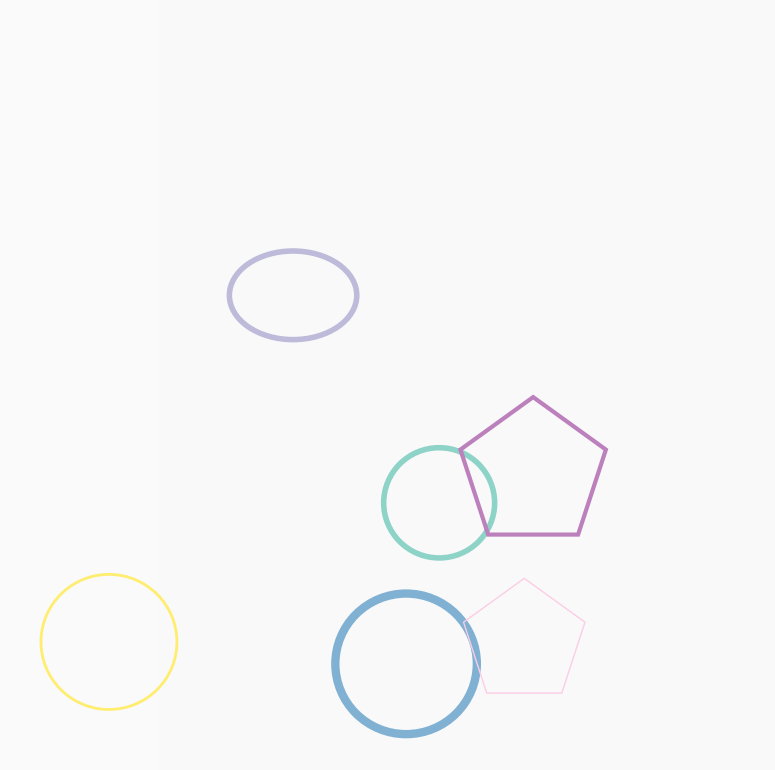[{"shape": "circle", "thickness": 2, "radius": 0.36, "center": [0.567, 0.347]}, {"shape": "oval", "thickness": 2, "radius": 0.41, "center": [0.378, 0.616]}, {"shape": "circle", "thickness": 3, "radius": 0.46, "center": [0.524, 0.138]}, {"shape": "pentagon", "thickness": 0.5, "radius": 0.41, "center": [0.676, 0.167]}, {"shape": "pentagon", "thickness": 1.5, "radius": 0.49, "center": [0.688, 0.386]}, {"shape": "circle", "thickness": 1, "radius": 0.44, "center": [0.141, 0.166]}]